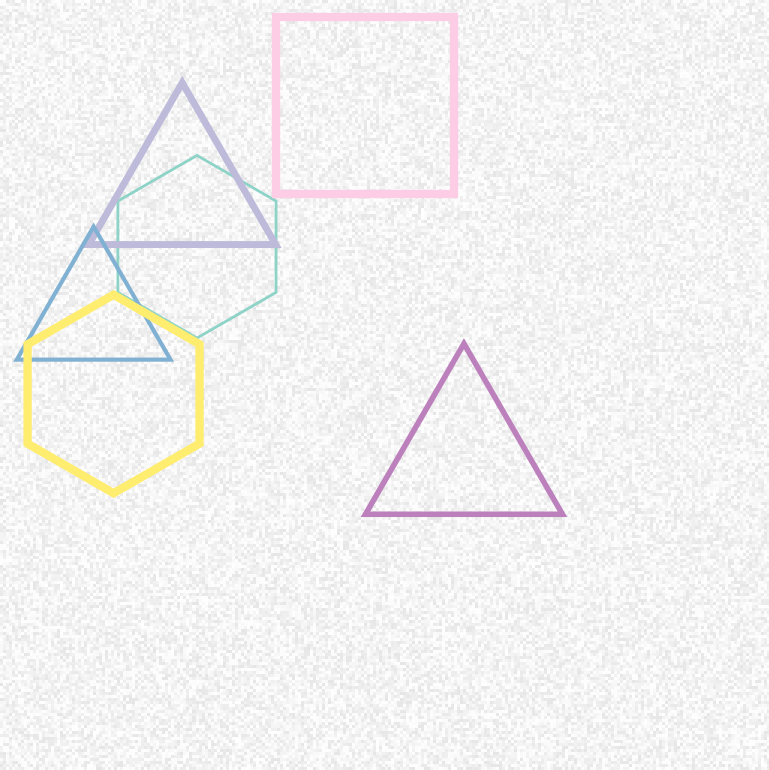[{"shape": "hexagon", "thickness": 1, "radius": 0.59, "center": [0.256, 0.68]}, {"shape": "triangle", "thickness": 2.5, "radius": 0.7, "center": [0.237, 0.752]}, {"shape": "triangle", "thickness": 1.5, "radius": 0.58, "center": [0.122, 0.591]}, {"shape": "square", "thickness": 3, "radius": 0.58, "center": [0.474, 0.863]}, {"shape": "triangle", "thickness": 2, "radius": 0.74, "center": [0.603, 0.406]}, {"shape": "hexagon", "thickness": 3, "radius": 0.64, "center": [0.147, 0.488]}]